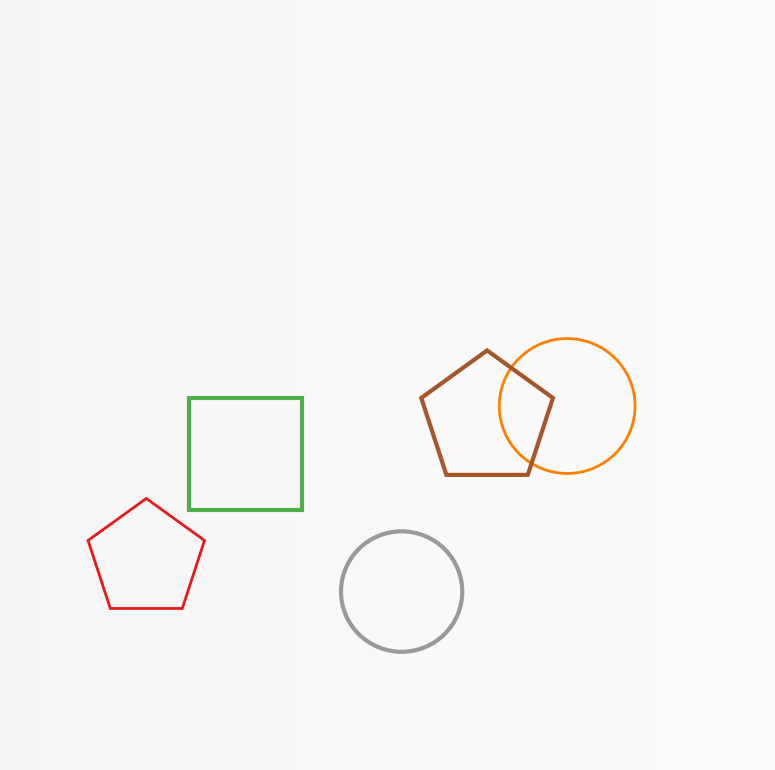[{"shape": "pentagon", "thickness": 1, "radius": 0.39, "center": [0.189, 0.274]}, {"shape": "square", "thickness": 1.5, "radius": 0.36, "center": [0.317, 0.411]}, {"shape": "circle", "thickness": 1, "radius": 0.44, "center": [0.732, 0.473]}, {"shape": "pentagon", "thickness": 1.5, "radius": 0.45, "center": [0.629, 0.456]}, {"shape": "circle", "thickness": 1.5, "radius": 0.39, "center": [0.518, 0.232]}]